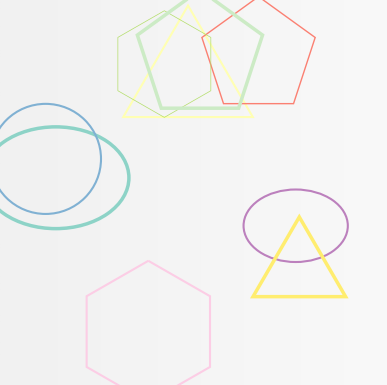[{"shape": "oval", "thickness": 2.5, "radius": 0.94, "center": [0.144, 0.538]}, {"shape": "triangle", "thickness": 1.5, "radius": 0.97, "center": [0.485, 0.793]}, {"shape": "pentagon", "thickness": 1, "radius": 0.77, "center": [0.667, 0.855]}, {"shape": "circle", "thickness": 1.5, "radius": 0.71, "center": [0.118, 0.587]}, {"shape": "hexagon", "thickness": 0.5, "radius": 0.69, "center": [0.424, 0.834]}, {"shape": "hexagon", "thickness": 1.5, "radius": 0.92, "center": [0.383, 0.139]}, {"shape": "oval", "thickness": 1.5, "radius": 0.67, "center": [0.763, 0.414]}, {"shape": "pentagon", "thickness": 2.5, "radius": 0.85, "center": [0.516, 0.856]}, {"shape": "triangle", "thickness": 2.5, "radius": 0.69, "center": [0.772, 0.298]}]